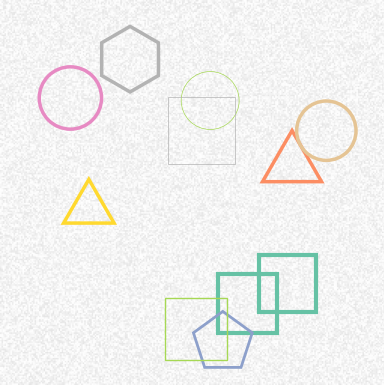[{"shape": "square", "thickness": 3, "radius": 0.37, "center": [0.746, 0.263]}, {"shape": "square", "thickness": 3, "radius": 0.38, "center": [0.642, 0.211]}, {"shape": "triangle", "thickness": 2.5, "radius": 0.44, "center": [0.759, 0.572]}, {"shape": "pentagon", "thickness": 2, "radius": 0.4, "center": [0.579, 0.111]}, {"shape": "circle", "thickness": 2.5, "radius": 0.4, "center": [0.183, 0.745]}, {"shape": "circle", "thickness": 0.5, "radius": 0.38, "center": [0.546, 0.739]}, {"shape": "square", "thickness": 1, "radius": 0.41, "center": [0.509, 0.146]}, {"shape": "triangle", "thickness": 2.5, "radius": 0.38, "center": [0.231, 0.458]}, {"shape": "circle", "thickness": 2.5, "radius": 0.39, "center": [0.848, 0.661]}, {"shape": "hexagon", "thickness": 2.5, "radius": 0.43, "center": [0.338, 0.846]}, {"shape": "square", "thickness": 0.5, "radius": 0.43, "center": [0.524, 0.661]}]